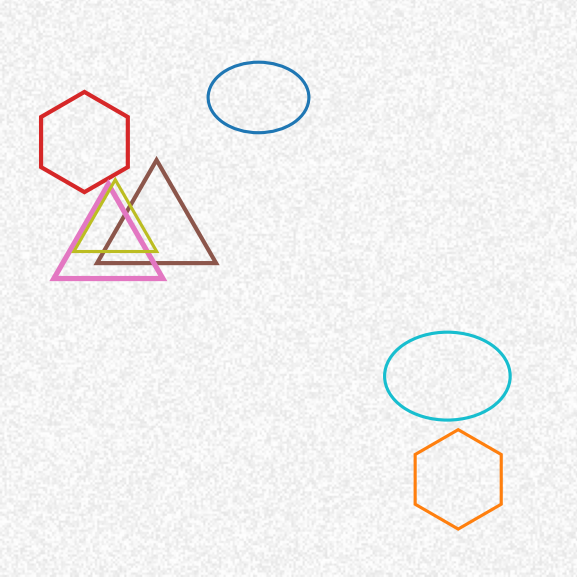[{"shape": "oval", "thickness": 1.5, "radius": 0.44, "center": [0.448, 0.83]}, {"shape": "hexagon", "thickness": 1.5, "radius": 0.43, "center": [0.793, 0.169]}, {"shape": "hexagon", "thickness": 2, "radius": 0.43, "center": [0.146, 0.753]}, {"shape": "triangle", "thickness": 2, "radius": 0.6, "center": [0.271, 0.603]}, {"shape": "triangle", "thickness": 2.5, "radius": 0.54, "center": [0.188, 0.571]}, {"shape": "triangle", "thickness": 1.5, "radius": 0.41, "center": [0.2, 0.605]}, {"shape": "oval", "thickness": 1.5, "radius": 0.54, "center": [0.775, 0.348]}]